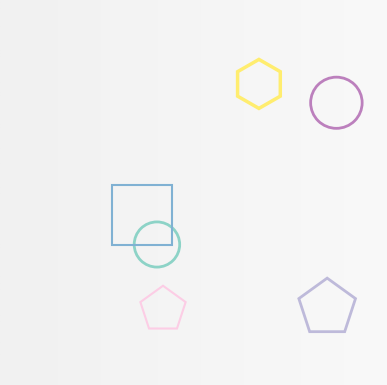[{"shape": "circle", "thickness": 2, "radius": 0.29, "center": [0.405, 0.365]}, {"shape": "pentagon", "thickness": 2, "radius": 0.38, "center": [0.844, 0.201]}, {"shape": "square", "thickness": 1.5, "radius": 0.38, "center": [0.366, 0.442]}, {"shape": "pentagon", "thickness": 1.5, "radius": 0.31, "center": [0.421, 0.196]}, {"shape": "circle", "thickness": 2, "radius": 0.33, "center": [0.868, 0.733]}, {"shape": "hexagon", "thickness": 2.5, "radius": 0.32, "center": [0.668, 0.782]}]